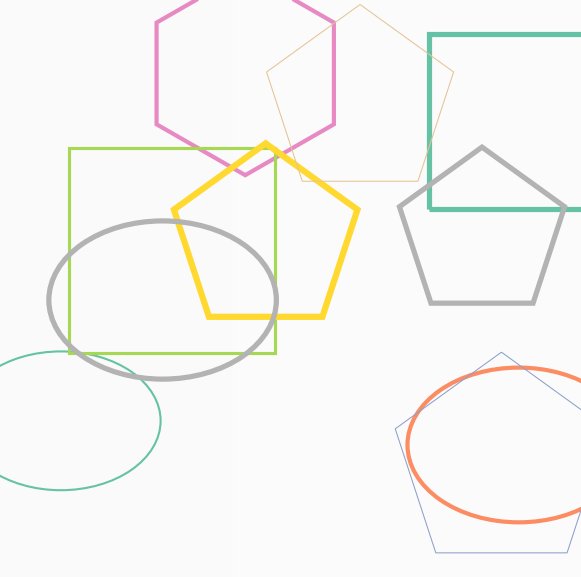[{"shape": "square", "thickness": 2.5, "radius": 0.76, "center": [0.889, 0.789]}, {"shape": "oval", "thickness": 1, "radius": 0.86, "center": [0.105, 0.27]}, {"shape": "oval", "thickness": 2, "radius": 0.96, "center": [0.892, 0.229]}, {"shape": "pentagon", "thickness": 0.5, "radius": 0.96, "center": [0.863, 0.197]}, {"shape": "hexagon", "thickness": 2, "radius": 0.88, "center": [0.422, 0.872]}, {"shape": "square", "thickness": 1.5, "radius": 0.89, "center": [0.297, 0.565]}, {"shape": "pentagon", "thickness": 3, "radius": 0.83, "center": [0.457, 0.585]}, {"shape": "pentagon", "thickness": 0.5, "radius": 0.85, "center": [0.619, 0.822]}, {"shape": "oval", "thickness": 2.5, "radius": 0.98, "center": [0.28, 0.48]}, {"shape": "pentagon", "thickness": 2.5, "radius": 0.75, "center": [0.829, 0.595]}]